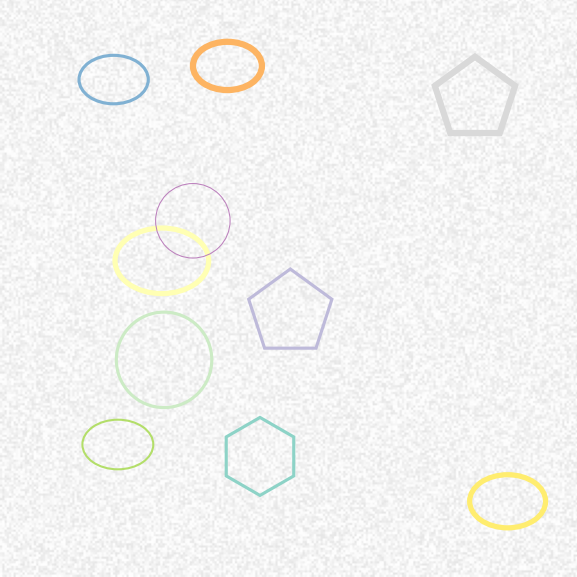[{"shape": "hexagon", "thickness": 1.5, "radius": 0.34, "center": [0.45, 0.209]}, {"shape": "oval", "thickness": 2.5, "radius": 0.41, "center": [0.28, 0.547]}, {"shape": "pentagon", "thickness": 1.5, "radius": 0.38, "center": [0.503, 0.458]}, {"shape": "oval", "thickness": 1.5, "radius": 0.3, "center": [0.197, 0.861]}, {"shape": "oval", "thickness": 3, "radius": 0.3, "center": [0.394, 0.885]}, {"shape": "oval", "thickness": 1, "radius": 0.31, "center": [0.204, 0.229]}, {"shape": "pentagon", "thickness": 3, "radius": 0.37, "center": [0.822, 0.828]}, {"shape": "circle", "thickness": 0.5, "radius": 0.32, "center": [0.334, 0.617]}, {"shape": "circle", "thickness": 1.5, "radius": 0.41, "center": [0.284, 0.376]}, {"shape": "oval", "thickness": 2.5, "radius": 0.33, "center": [0.879, 0.131]}]